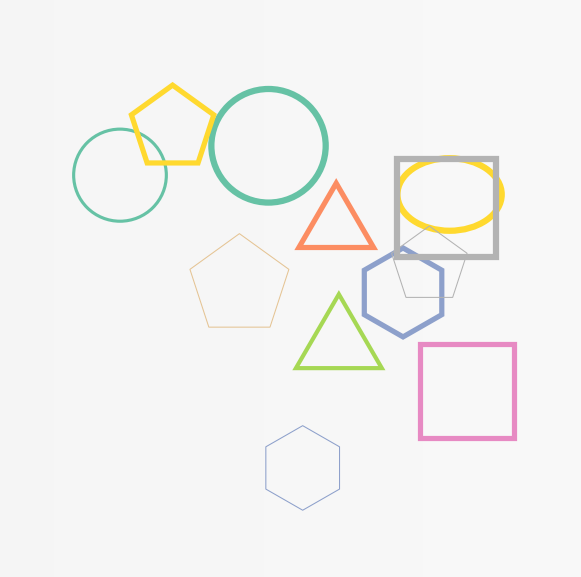[{"shape": "circle", "thickness": 1.5, "radius": 0.4, "center": [0.206, 0.696]}, {"shape": "circle", "thickness": 3, "radius": 0.49, "center": [0.462, 0.747]}, {"shape": "triangle", "thickness": 2.5, "radius": 0.37, "center": [0.578, 0.608]}, {"shape": "hexagon", "thickness": 2.5, "radius": 0.38, "center": [0.693, 0.493]}, {"shape": "hexagon", "thickness": 0.5, "radius": 0.37, "center": [0.521, 0.189]}, {"shape": "square", "thickness": 2.5, "radius": 0.41, "center": [0.804, 0.323]}, {"shape": "triangle", "thickness": 2, "radius": 0.43, "center": [0.583, 0.404]}, {"shape": "oval", "thickness": 3, "radius": 0.45, "center": [0.773, 0.662]}, {"shape": "pentagon", "thickness": 2.5, "radius": 0.37, "center": [0.297, 0.777]}, {"shape": "pentagon", "thickness": 0.5, "radius": 0.45, "center": [0.412, 0.505]}, {"shape": "square", "thickness": 3, "radius": 0.42, "center": [0.768, 0.639]}, {"shape": "pentagon", "thickness": 0.5, "radius": 0.34, "center": [0.739, 0.539]}]